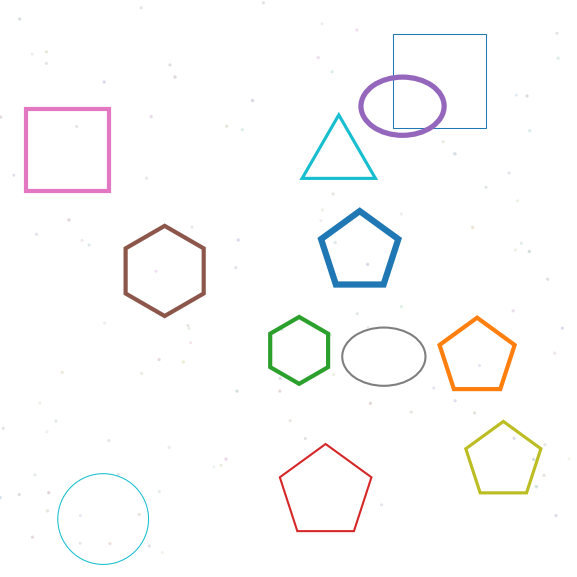[{"shape": "pentagon", "thickness": 3, "radius": 0.35, "center": [0.623, 0.563]}, {"shape": "square", "thickness": 0.5, "radius": 0.4, "center": [0.761, 0.859]}, {"shape": "pentagon", "thickness": 2, "radius": 0.34, "center": [0.826, 0.381]}, {"shape": "hexagon", "thickness": 2, "radius": 0.29, "center": [0.518, 0.392]}, {"shape": "pentagon", "thickness": 1, "radius": 0.42, "center": [0.564, 0.147]}, {"shape": "oval", "thickness": 2.5, "radius": 0.36, "center": [0.697, 0.815]}, {"shape": "hexagon", "thickness": 2, "radius": 0.39, "center": [0.285, 0.53]}, {"shape": "square", "thickness": 2, "radius": 0.36, "center": [0.117, 0.739]}, {"shape": "oval", "thickness": 1, "radius": 0.36, "center": [0.665, 0.382]}, {"shape": "pentagon", "thickness": 1.5, "radius": 0.34, "center": [0.872, 0.201]}, {"shape": "circle", "thickness": 0.5, "radius": 0.39, "center": [0.179, 0.1]}, {"shape": "triangle", "thickness": 1.5, "radius": 0.37, "center": [0.587, 0.727]}]